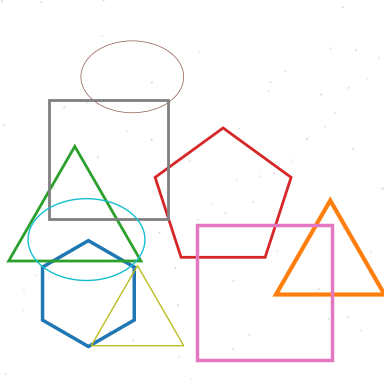[{"shape": "hexagon", "thickness": 2.5, "radius": 0.69, "center": [0.23, 0.237]}, {"shape": "triangle", "thickness": 3, "radius": 0.81, "center": [0.858, 0.316]}, {"shape": "triangle", "thickness": 2, "radius": 0.99, "center": [0.194, 0.421]}, {"shape": "pentagon", "thickness": 2, "radius": 0.93, "center": [0.579, 0.482]}, {"shape": "oval", "thickness": 0.5, "radius": 0.67, "center": [0.344, 0.8]}, {"shape": "square", "thickness": 2.5, "radius": 0.88, "center": [0.687, 0.24]}, {"shape": "square", "thickness": 2, "radius": 0.77, "center": [0.281, 0.585]}, {"shape": "triangle", "thickness": 1, "radius": 0.69, "center": [0.357, 0.171]}, {"shape": "oval", "thickness": 1, "radius": 0.76, "center": [0.225, 0.378]}]